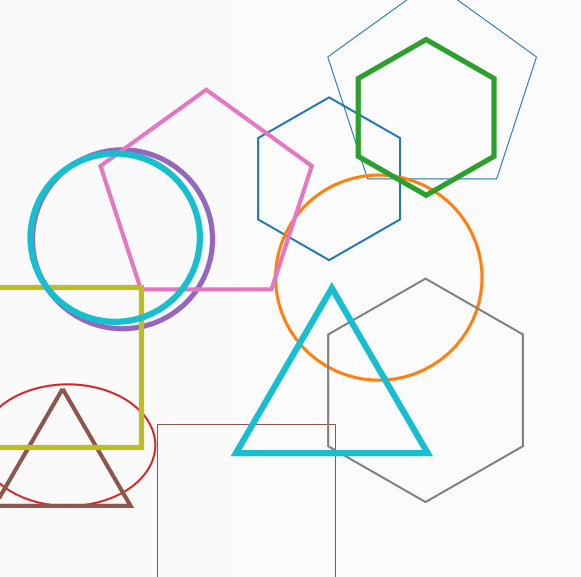[{"shape": "pentagon", "thickness": 0.5, "radius": 0.94, "center": [0.743, 0.842]}, {"shape": "hexagon", "thickness": 1, "radius": 0.7, "center": [0.566, 0.69]}, {"shape": "circle", "thickness": 1.5, "radius": 0.89, "center": [0.652, 0.518]}, {"shape": "hexagon", "thickness": 2.5, "radius": 0.67, "center": [0.733, 0.796]}, {"shape": "oval", "thickness": 1, "radius": 0.75, "center": [0.117, 0.228]}, {"shape": "circle", "thickness": 2.5, "radius": 0.77, "center": [0.211, 0.585]}, {"shape": "square", "thickness": 0.5, "radius": 0.76, "center": [0.423, 0.112]}, {"shape": "triangle", "thickness": 2, "radius": 0.68, "center": [0.108, 0.191]}, {"shape": "pentagon", "thickness": 2, "radius": 0.96, "center": [0.355, 0.653]}, {"shape": "hexagon", "thickness": 1, "radius": 0.97, "center": [0.732, 0.323]}, {"shape": "square", "thickness": 2.5, "radius": 0.69, "center": [0.104, 0.364]}, {"shape": "triangle", "thickness": 3, "radius": 0.95, "center": [0.571, 0.31]}, {"shape": "circle", "thickness": 3, "radius": 0.73, "center": [0.198, 0.588]}]